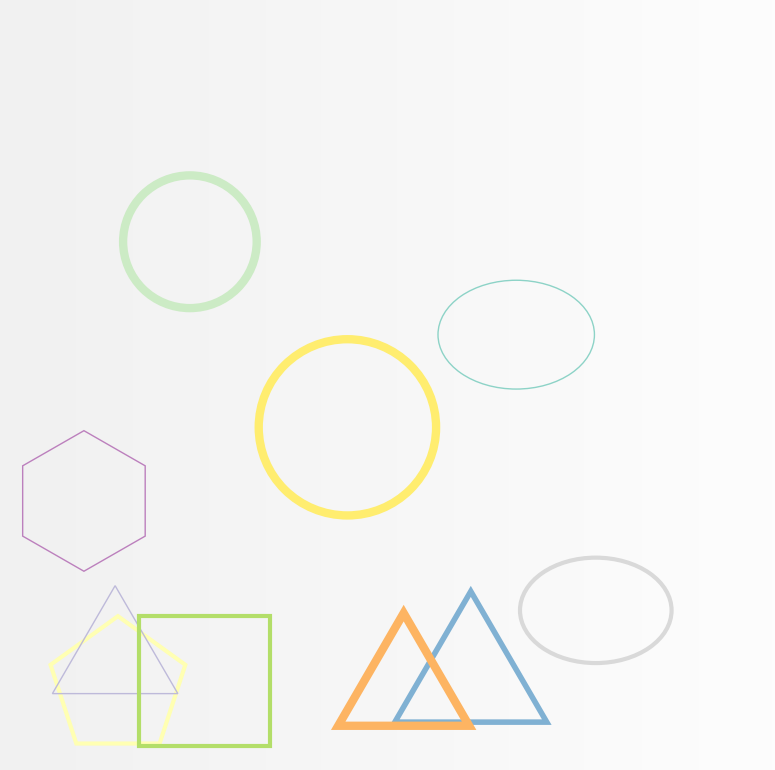[{"shape": "oval", "thickness": 0.5, "radius": 0.5, "center": [0.666, 0.565]}, {"shape": "pentagon", "thickness": 1.5, "radius": 0.46, "center": [0.152, 0.108]}, {"shape": "triangle", "thickness": 0.5, "radius": 0.47, "center": [0.149, 0.146]}, {"shape": "triangle", "thickness": 2, "radius": 0.57, "center": [0.607, 0.119]}, {"shape": "triangle", "thickness": 3, "radius": 0.49, "center": [0.521, 0.106]}, {"shape": "square", "thickness": 1.5, "radius": 0.42, "center": [0.263, 0.115]}, {"shape": "oval", "thickness": 1.5, "radius": 0.49, "center": [0.769, 0.207]}, {"shape": "hexagon", "thickness": 0.5, "radius": 0.46, "center": [0.108, 0.349]}, {"shape": "circle", "thickness": 3, "radius": 0.43, "center": [0.245, 0.686]}, {"shape": "circle", "thickness": 3, "radius": 0.57, "center": [0.448, 0.445]}]